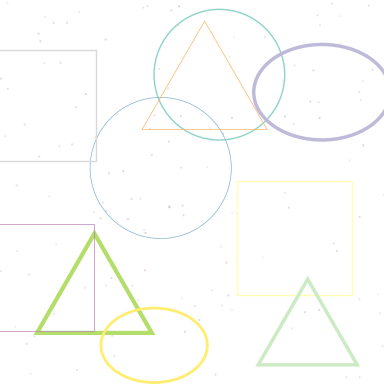[{"shape": "circle", "thickness": 1, "radius": 0.85, "center": [0.57, 0.806]}, {"shape": "square", "thickness": 1, "radius": 0.74, "center": [0.765, 0.381]}, {"shape": "oval", "thickness": 2.5, "radius": 0.89, "center": [0.836, 0.76]}, {"shape": "circle", "thickness": 0.5, "radius": 0.92, "center": [0.417, 0.564]}, {"shape": "triangle", "thickness": 0.5, "radius": 0.94, "center": [0.532, 0.757]}, {"shape": "triangle", "thickness": 3, "radius": 0.86, "center": [0.245, 0.221]}, {"shape": "square", "thickness": 1, "radius": 0.72, "center": [0.106, 0.726]}, {"shape": "square", "thickness": 0.5, "radius": 0.69, "center": [0.106, 0.279]}, {"shape": "triangle", "thickness": 2.5, "radius": 0.74, "center": [0.799, 0.127]}, {"shape": "oval", "thickness": 2, "radius": 0.69, "center": [0.4, 0.103]}]